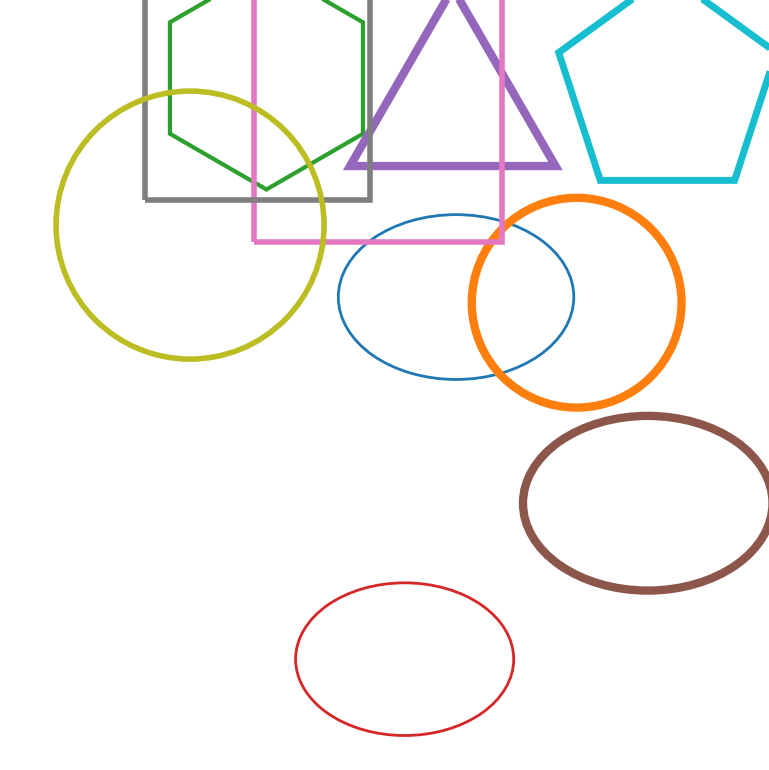[{"shape": "oval", "thickness": 1, "radius": 0.76, "center": [0.592, 0.614]}, {"shape": "circle", "thickness": 3, "radius": 0.68, "center": [0.749, 0.607]}, {"shape": "hexagon", "thickness": 1.5, "radius": 0.72, "center": [0.346, 0.899]}, {"shape": "oval", "thickness": 1, "radius": 0.71, "center": [0.526, 0.144]}, {"shape": "triangle", "thickness": 3, "radius": 0.77, "center": [0.588, 0.861]}, {"shape": "oval", "thickness": 3, "radius": 0.81, "center": [0.841, 0.346]}, {"shape": "square", "thickness": 2, "radius": 0.8, "center": [0.491, 0.846]}, {"shape": "square", "thickness": 2, "radius": 0.73, "center": [0.334, 0.887]}, {"shape": "circle", "thickness": 2, "radius": 0.87, "center": [0.247, 0.708]}, {"shape": "pentagon", "thickness": 2.5, "radius": 0.74, "center": [0.867, 0.886]}]